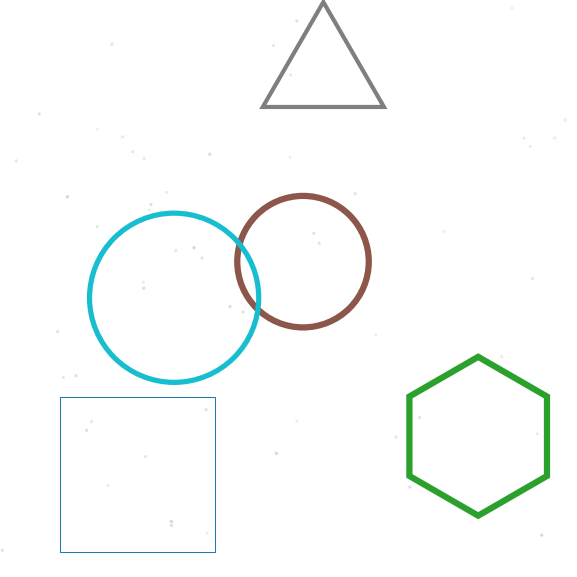[{"shape": "square", "thickness": 0.5, "radius": 0.67, "center": [0.238, 0.177]}, {"shape": "hexagon", "thickness": 3, "radius": 0.69, "center": [0.828, 0.244]}, {"shape": "circle", "thickness": 3, "radius": 0.57, "center": [0.525, 0.546]}, {"shape": "triangle", "thickness": 2, "radius": 0.61, "center": [0.56, 0.874]}, {"shape": "circle", "thickness": 2.5, "radius": 0.73, "center": [0.302, 0.484]}]